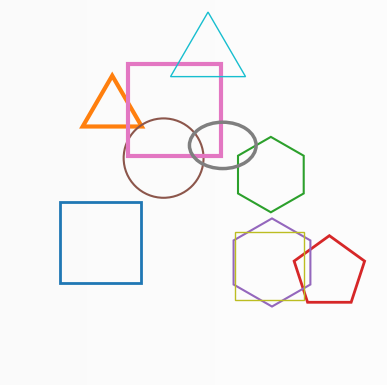[{"shape": "square", "thickness": 2, "radius": 0.52, "center": [0.259, 0.37]}, {"shape": "triangle", "thickness": 3, "radius": 0.44, "center": [0.29, 0.715]}, {"shape": "hexagon", "thickness": 1.5, "radius": 0.49, "center": [0.699, 0.547]}, {"shape": "pentagon", "thickness": 2, "radius": 0.48, "center": [0.85, 0.292]}, {"shape": "hexagon", "thickness": 1.5, "radius": 0.57, "center": [0.702, 0.318]}, {"shape": "circle", "thickness": 1.5, "radius": 0.52, "center": [0.422, 0.589]}, {"shape": "square", "thickness": 3, "radius": 0.6, "center": [0.45, 0.714]}, {"shape": "oval", "thickness": 2.5, "radius": 0.43, "center": [0.575, 0.622]}, {"shape": "square", "thickness": 1, "radius": 0.45, "center": [0.697, 0.309]}, {"shape": "triangle", "thickness": 1, "radius": 0.56, "center": [0.537, 0.857]}]